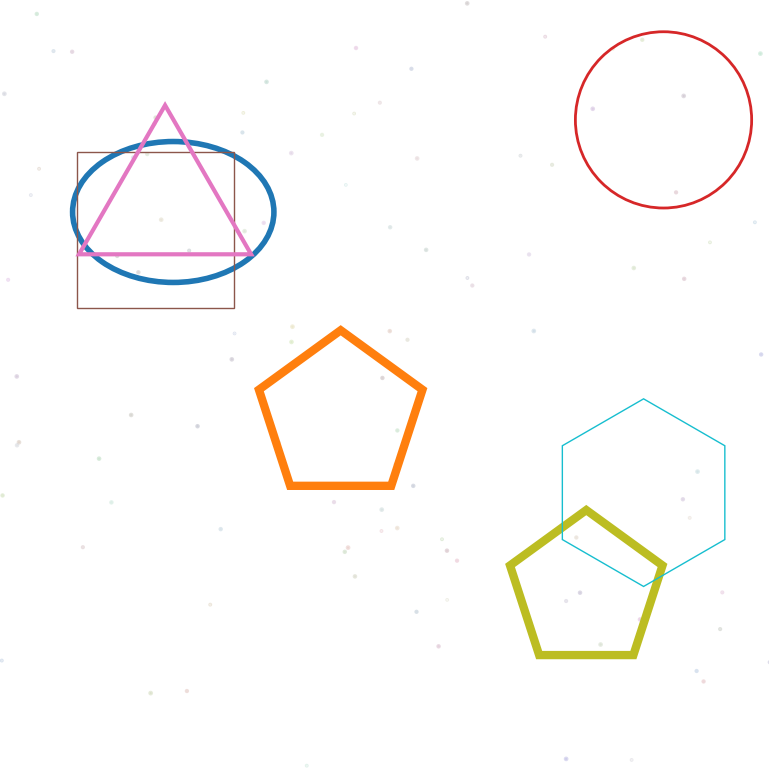[{"shape": "oval", "thickness": 2, "radius": 0.65, "center": [0.225, 0.725]}, {"shape": "pentagon", "thickness": 3, "radius": 0.56, "center": [0.442, 0.459]}, {"shape": "circle", "thickness": 1, "radius": 0.57, "center": [0.862, 0.844]}, {"shape": "square", "thickness": 0.5, "radius": 0.51, "center": [0.202, 0.701]}, {"shape": "triangle", "thickness": 1.5, "radius": 0.65, "center": [0.214, 0.734]}, {"shape": "pentagon", "thickness": 3, "radius": 0.52, "center": [0.761, 0.233]}, {"shape": "hexagon", "thickness": 0.5, "radius": 0.61, "center": [0.836, 0.36]}]